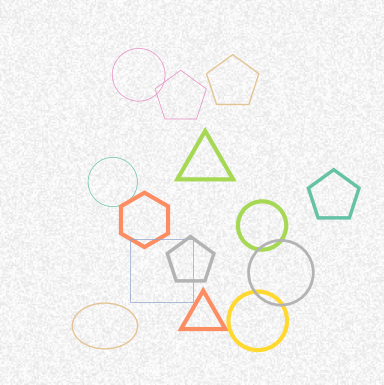[{"shape": "circle", "thickness": 0.5, "radius": 0.32, "center": [0.293, 0.527]}, {"shape": "pentagon", "thickness": 2.5, "radius": 0.35, "center": [0.867, 0.49]}, {"shape": "triangle", "thickness": 3, "radius": 0.33, "center": [0.528, 0.179]}, {"shape": "hexagon", "thickness": 3, "radius": 0.35, "center": [0.375, 0.429]}, {"shape": "square", "thickness": 0.5, "radius": 0.41, "center": [0.42, 0.297]}, {"shape": "pentagon", "thickness": 0.5, "radius": 0.35, "center": [0.469, 0.748]}, {"shape": "circle", "thickness": 0.5, "radius": 0.34, "center": [0.36, 0.806]}, {"shape": "triangle", "thickness": 3, "radius": 0.42, "center": [0.533, 0.576]}, {"shape": "circle", "thickness": 3, "radius": 0.31, "center": [0.681, 0.414]}, {"shape": "circle", "thickness": 3, "radius": 0.38, "center": [0.67, 0.167]}, {"shape": "pentagon", "thickness": 1, "radius": 0.36, "center": [0.604, 0.787]}, {"shape": "oval", "thickness": 1, "radius": 0.42, "center": [0.272, 0.153]}, {"shape": "pentagon", "thickness": 2.5, "radius": 0.32, "center": [0.495, 0.322]}, {"shape": "circle", "thickness": 2, "radius": 0.42, "center": [0.73, 0.292]}]